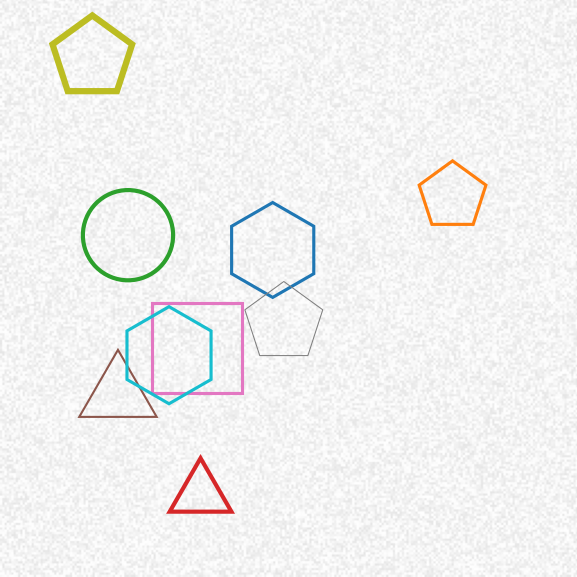[{"shape": "hexagon", "thickness": 1.5, "radius": 0.41, "center": [0.472, 0.566]}, {"shape": "pentagon", "thickness": 1.5, "radius": 0.3, "center": [0.784, 0.66]}, {"shape": "circle", "thickness": 2, "radius": 0.39, "center": [0.222, 0.592]}, {"shape": "triangle", "thickness": 2, "radius": 0.31, "center": [0.347, 0.144]}, {"shape": "triangle", "thickness": 1, "radius": 0.39, "center": [0.204, 0.316]}, {"shape": "square", "thickness": 1.5, "radius": 0.39, "center": [0.341, 0.396]}, {"shape": "pentagon", "thickness": 0.5, "radius": 0.35, "center": [0.491, 0.441]}, {"shape": "pentagon", "thickness": 3, "radius": 0.36, "center": [0.16, 0.9]}, {"shape": "hexagon", "thickness": 1.5, "radius": 0.42, "center": [0.293, 0.384]}]